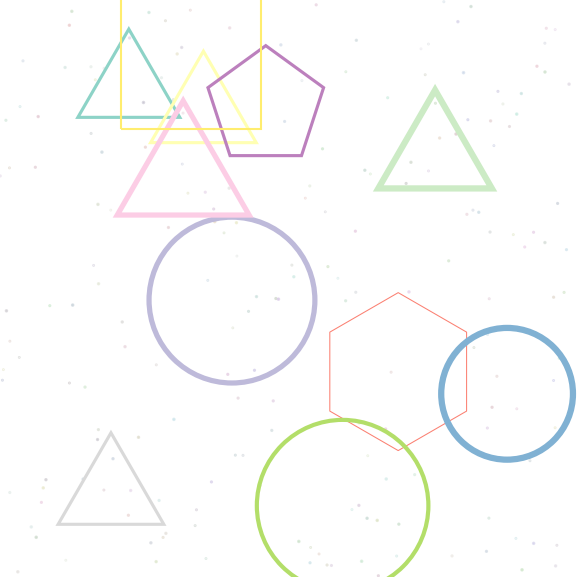[{"shape": "triangle", "thickness": 1.5, "radius": 0.51, "center": [0.223, 0.847]}, {"shape": "triangle", "thickness": 1.5, "radius": 0.53, "center": [0.352, 0.805]}, {"shape": "circle", "thickness": 2.5, "radius": 0.72, "center": [0.402, 0.48]}, {"shape": "hexagon", "thickness": 0.5, "radius": 0.68, "center": [0.69, 0.356]}, {"shape": "circle", "thickness": 3, "radius": 0.57, "center": [0.878, 0.317]}, {"shape": "circle", "thickness": 2, "radius": 0.74, "center": [0.593, 0.124]}, {"shape": "triangle", "thickness": 2.5, "radius": 0.66, "center": [0.317, 0.693]}, {"shape": "triangle", "thickness": 1.5, "radius": 0.53, "center": [0.192, 0.144]}, {"shape": "pentagon", "thickness": 1.5, "radius": 0.53, "center": [0.46, 0.815]}, {"shape": "triangle", "thickness": 3, "radius": 0.57, "center": [0.753, 0.73]}, {"shape": "square", "thickness": 1, "radius": 0.61, "center": [0.331, 0.898]}]